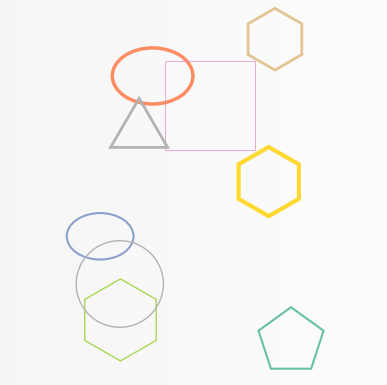[{"shape": "pentagon", "thickness": 1.5, "radius": 0.44, "center": [0.751, 0.114]}, {"shape": "oval", "thickness": 2.5, "radius": 0.52, "center": [0.394, 0.803]}, {"shape": "oval", "thickness": 1.5, "radius": 0.43, "center": [0.258, 0.386]}, {"shape": "square", "thickness": 0.5, "radius": 0.58, "center": [0.542, 0.726]}, {"shape": "hexagon", "thickness": 1, "radius": 0.53, "center": [0.311, 0.169]}, {"shape": "hexagon", "thickness": 3, "radius": 0.45, "center": [0.694, 0.528]}, {"shape": "hexagon", "thickness": 2, "radius": 0.4, "center": [0.71, 0.898]}, {"shape": "circle", "thickness": 1, "radius": 0.56, "center": [0.309, 0.262]}, {"shape": "triangle", "thickness": 2, "radius": 0.43, "center": [0.359, 0.66]}]